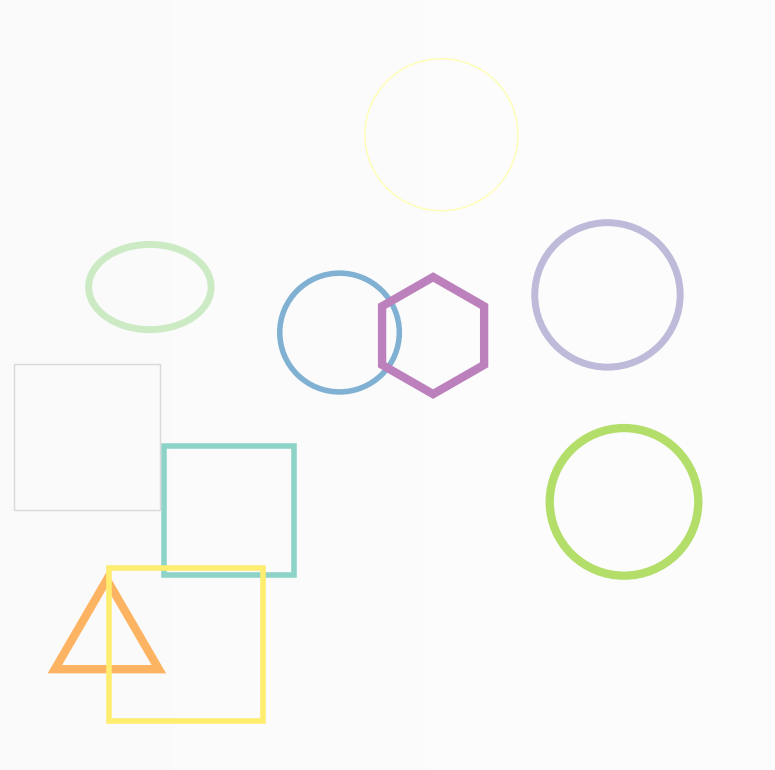[{"shape": "square", "thickness": 2, "radius": 0.42, "center": [0.296, 0.337]}, {"shape": "circle", "thickness": 0.5, "radius": 0.49, "center": [0.57, 0.825]}, {"shape": "circle", "thickness": 2.5, "radius": 0.47, "center": [0.784, 0.617]}, {"shape": "circle", "thickness": 2, "radius": 0.39, "center": [0.438, 0.568]}, {"shape": "triangle", "thickness": 3, "radius": 0.39, "center": [0.138, 0.17]}, {"shape": "circle", "thickness": 3, "radius": 0.48, "center": [0.805, 0.348]}, {"shape": "square", "thickness": 0.5, "radius": 0.47, "center": [0.112, 0.432]}, {"shape": "hexagon", "thickness": 3, "radius": 0.38, "center": [0.559, 0.564]}, {"shape": "oval", "thickness": 2.5, "radius": 0.4, "center": [0.193, 0.627]}, {"shape": "square", "thickness": 2, "radius": 0.5, "center": [0.24, 0.163]}]